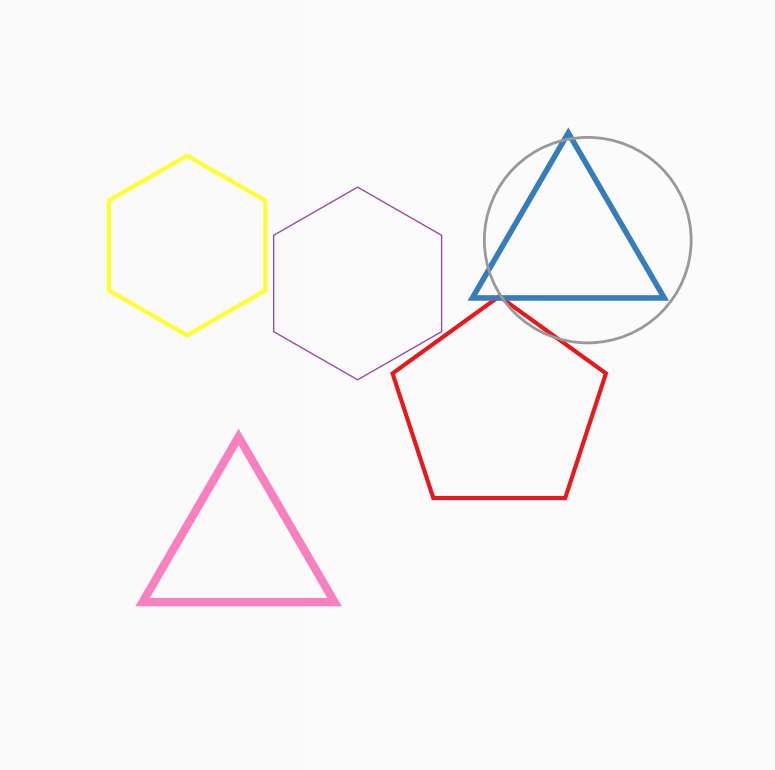[{"shape": "pentagon", "thickness": 1.5, "radius": 0.72, "center": [0.644, 0.47]}, {"shape": "triangle", "thickness": 2, "radius": 0.71, "center": [0.733, 0.684]}, {"shape": "hexagon", "thickness": 0.5, "radius": 0.63, "center": [0.461, 0.632]}, {"shape": "hexagon", "thickness": 1.5, "radius": 0.58, "center": [0.241, 0.681]}, {"shape": "triangle", "thickness": 3, "radius": 0.72, "center": [0.308, 0.29]}, {"shape": "circle", "thickness": 1, "radius": 0.67, "center": [0.758, 0.688]}]